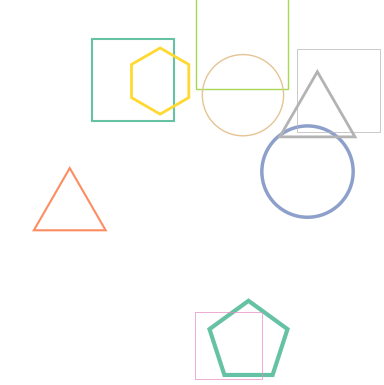[{"shape": "pentagon", "thickness": 3, "radius": 0.53, "center": [0.645, 0.112]}, {"shape": "square", "thickness": 1.5, "radius": 0.53, "center": [0.345, 0.792]}, {"shape": "triangle", "thickness": 1.5, "radius": 0.54, "center": [0.181, 0.456]}, {"shape": "circle", "thickness": 2.5, "radius": 0.59, "center": [0.799, 0.554]}, {"shape": "square", "thickness": 0.5, "radius": 0.43, "center": [0.594, 0.102]}, {"shape": "square", "thickness": 1, "radius": 0.6, "center": [0.629, 0.887]}, {"shape": "hexagon", "thickness": 2, "radius": 0.43, "center": [0.416, 0.789]}, {"shape": "circle", "thickness": 1, "radius": 0.53, "center": [0.631, 0.753]}, {"shape": "square", "thickness": 0.5, "radius": 0.54, "center": [0.879, 0.764]}, {"shape": "triangle", "thickness": 2, "radius": 0.56, "center": [0.824, 0.701]}]